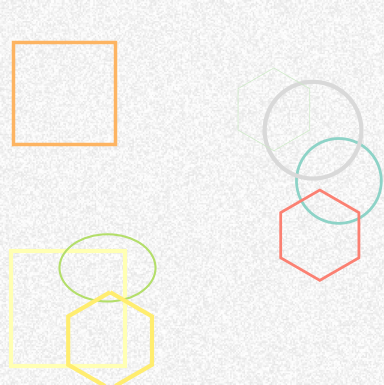[{"shape": "circle", "thickness": 2, "radius": 0.55, "center": [0.88, 0.53]}, {"shape": "square", "thickness": 3, "radius": 0.74, "center": [0.176, 0.198]}, {"shape": "hexagon", "thickness": 2, "radius": 0.59, "center": [0.831, 0.389]}, {"shape": "square", "thickness": 2.5, "radius": 0.67, "center": [0.166, 0.758]}, {"shape": "oval", "thickness": 1.5, "radius": 0.62, "center": [0.279, 0.304]}, {"shape": "circle", "thickness": 3, "radius": 0.63, "center": [0.813, 0.662]}, {"shape": "hexagon", "thickness": 0.5, "radius": 0.54, "center": [0.711, 0.716]}, {"shape": "hexagon", "thickness": 3, "radius": 0.63, "center": [0.286, 0.115]}]